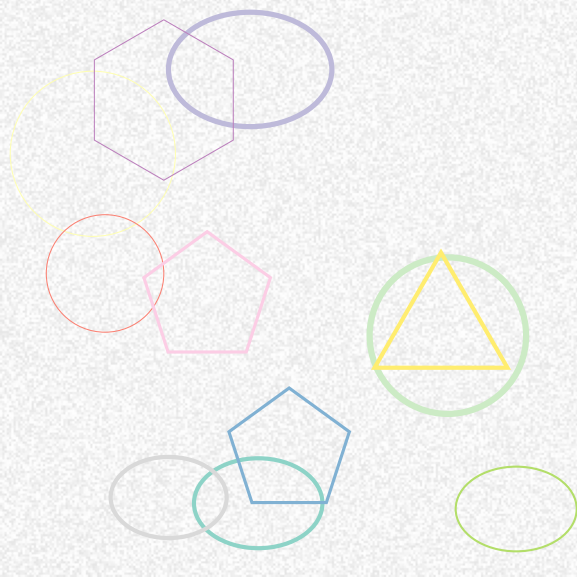[{"shape": "oval", "thickness": 2, "radius": 0.56, "center": [0.447, 0.128]}, {"shape": "circle", "thickness": 0.5, "radius": 0.72, "center": [0.161, 0.733]}, {"shape": "oval", "thickness": 2.5, "radius": 0.71, "center": [0.433, 0.879]}, {"shape": "circle", "thickness": 0.5, "radius": 0.51, "center": [0.182, 0.526]}, {"shape": "pentagon", "thickness": 1.5, "radius": 0.55, "center": [0.501, 0.218]}, {"shape": "oval", "thickness": 1, "radius": 0.52, "center": [0.894, 0.118]}, {"shape": "pentagon", "thickness": 1.5, "radius": 0.58, "center": [0.359, 0.483]}, {"shape": "oval", "thickness": 2, "radius": 0.5, "center": [0.292, 0.138]}, {"shape": "hexagon", "thickness": 0.5, "radius": 0.69, "center": [0.284, 0.826]}, {"shape": "circle", "thickness": 3, "radius": 0.68, "center": [0.776, 0.418]}, {"shape": "triangle", "thickness": 2, "radius": 0.66, "center": [0.764, 0.429]}]